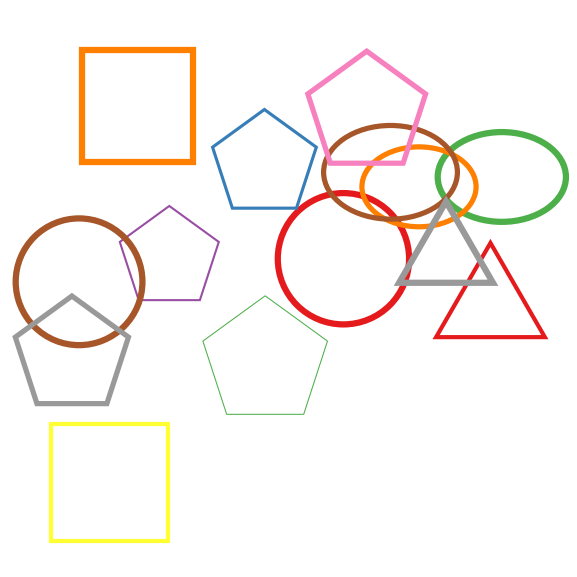[{"shape": "circle", "thickness": 3, "radius": 0.57, "center": [0.595, 0.551]}, {"shape": "triangle", "thickness": 2, "radius": 0.54, "center": [0.849, 0.47]}, {"shape": "pentagon", "thickness": 1.5, "radius": 0.47, "center": [0.458, 0.715]}, {"shape": "oval", "thickness": 3, "radius": 0.56, "center": [0.869, 0.693]}, {"shape": "pentagon", "thickness": 0.5, "radius": 0.57, "center": [0.459, 0.373]}, {"shape": "pentagon", "thickness": 1, "radius": 0.45, "center": [0.293, 0.552]}, {"shape": "oval", "thickness": 2.5, "radius": 0.49, "center": [0.726, 0.676]}, {"shape": "square", "thickness": 3, "radius": 0.48, "center": [0.237, 0.816]}, {"shape": "square", "thickness": 2, "radius": 0.51, "center": [0.189, 0.163]}, {"shape": "oval", "thickness": 2.5, "radius": 0.58, "center": [0.676, 0.701]}, {"shape": "circle", "thickness": 3, "radius": 0.55, "center": [0.137, 0.511]}, {"shape": "pentagon", "thickness": 2.5, "radius": 0.54, "center": [0.635, 0.803]}, {"shape": "pentagon", "thickness": 2.5, "radius": 0.52, "center": [0.125, 0.384]}, {"shape": "triangle", "thickness": 3, "radius": 0.47, "center": [0.772, 0.556]}]